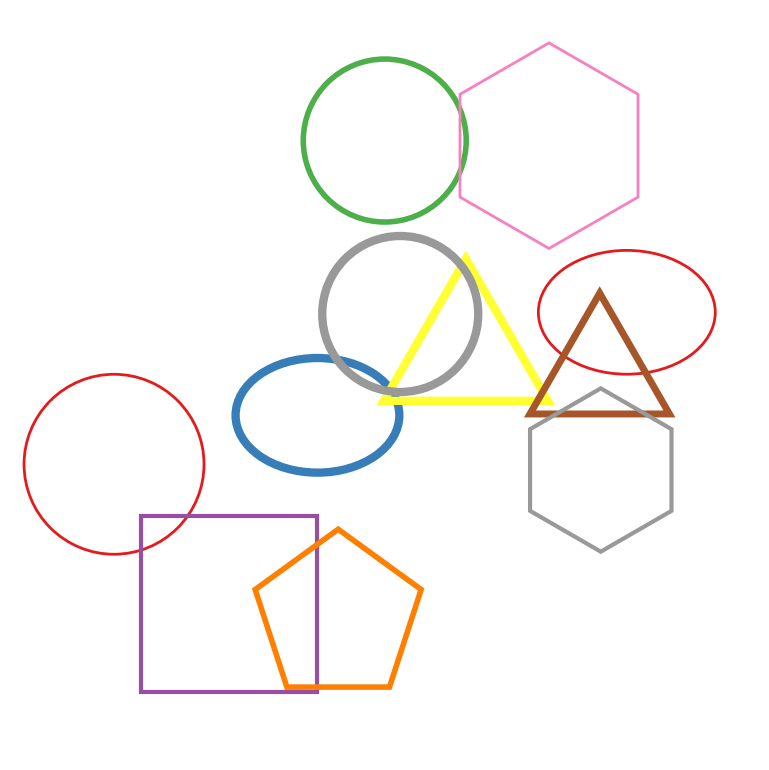[{"shape": "circle", "thickness": 1, "radius": 0.58, "center": [0.148, 0.397]}, {"shape": "oval", "thickness": 1, "radius": 0.57, "center": [0.814, 0.594]}, {"shape": "oval", "thickness": 3, "radius": 0.53, "center": [0.412, 0.461]}, {"shape": "circle", "thickness": 2, "radius": 0.53, "center": [0.5, 0.817]}, {"shape": "square", "thickness": 1.5, "radius": 0.57, "center": [0.297, 0.216]}, {"shape": "pentagon", "thickness": 2, "radius": 0.57, "center": [0.439, 0.199]}, {"shape": "triangle", "thickness": 3, "radius": 0.61, "center": [0.605, 0.541]}, {"shape": "triangle", "thickness": 2.5, "radius": 0.52, "center": [0.779, 0.515]}, {"shape": "hexagon", "thickness": 1, "radius": 0.67, "center": [0.713, 0.811]}, {"shape": "circle", "thickness": 3, "radius": 0.51, "center": [0.52, 0.592]}, {"shape": "hexagon", "thickness": 1.5, "radius": 0.53, "center": [0.78, 0.39]}]